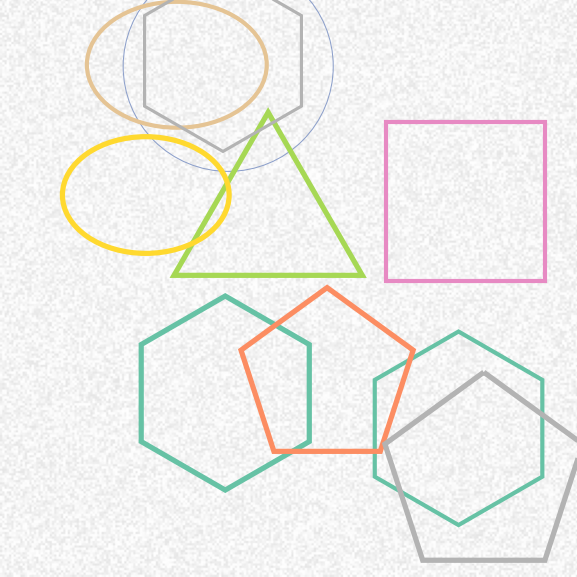[{"shape": "hexagon", "thickness": 2.5, "radius": 0.84, "center": [0.39, 0.319]}, {"shape": "hexagon", "thickness": 2, "radius": 0.84, "center": [0.794, 0.257]}, {"shape": "pentagon", "thickness": 2.5, "radius": 0.78, "center": [0.566, 0.344]}, {"shape": "circle", "thickness": 0.5, "radius": 0.91, "center": [0.395, 0.884]}, {"shape": "square", "thickness": 2, "radius": 0.69, "center": [0.806, 0.651]}, {"shape": "triangle", "thickness": 2.5, "radius": 0.94, "center": [0.464, 0.616]}, {"shape": "oval", "thickness": 2.5, "radius": 0.72, "center": [0.252, 0.661]}, {"shape": "oval", "thickness": 2, "radius": 0.78, "center": [0.306, 0.887]}, {"shape": "pentagon", "thickness": 2.5, "radius": 0.9, "center": [0.838, 0.175]}, {"shape": "hexagon", "thickness": 1.5, "radius": 0.78, "center": [0.386, 0.894]}]